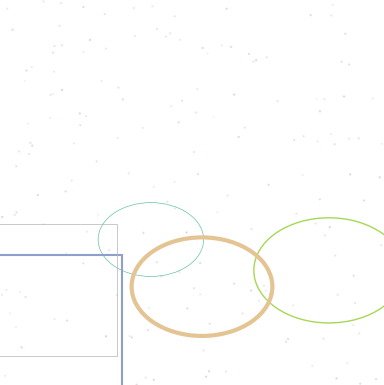[{"shape": "oval", "thickness": 0.5, "radius": 0.68, "center": [0.392, 0.378]}, {"shape": "square", "thickness": 1.5, "radius": 0.88, "center": [0.141, 0.161]}, {"shape": "oval", "thickness": 1, "radius": 0.98, "center": [0.854, 0.298]}, {"shape": "oval", "thickness": 3, "radius": 0.91, "center": [0.525, 0.255]}, {"shape": "square", "thickness": 0.5, "radius": 0.86, "center": [0.132, 0.246]}]